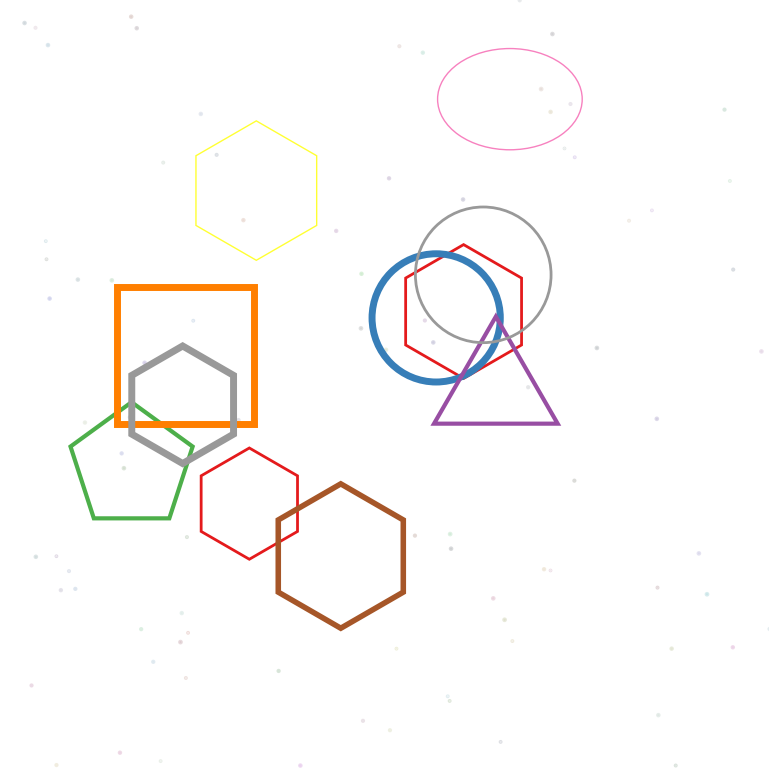[{"shape": "hexagon", "thickness": 1, "radius": 0.36, "center": [0.324, 0.346]}, {"shape": "hexagon", "thickness": 1, "radius": 0.43, "center": [0.602, 0.595]}, {"shape": "circle", "thickness": 2.5, "radius": 0.42, "center": [0.566, 0.587]}, {"shape": "pentagon", "thickness": 1.5, "radius": 0.42, "center": [0.171, 0.394]}, {"shape": "triangle", "thickness": 1.5, "radius": 0.46, "center": [0.644, 0.496]}, {"shape": "square", "thickness": 2.5, "radius": 0.44, "center": [0.241, 0.539]}, {"shape": "hexagon", "thickness": 0.5, "radius": 0.45, "center": [0.333, 0.752]}, {"shape": "hexagon", "thickness": 2, "radius": 0.47, "center": [0.443, 0.278]}, {"shape": "oval", "thickness": 0.5, "radius": 0.47, "center": [0.662, 0.871]}, {"shape": "hexagon", "thickness": 2.5, "radius": 0.38, "center": [0.237, 0.474]}, {"shape": "circle", "thickness": 1, "radius": 0.44, "center": [0.628, 0.643]}]